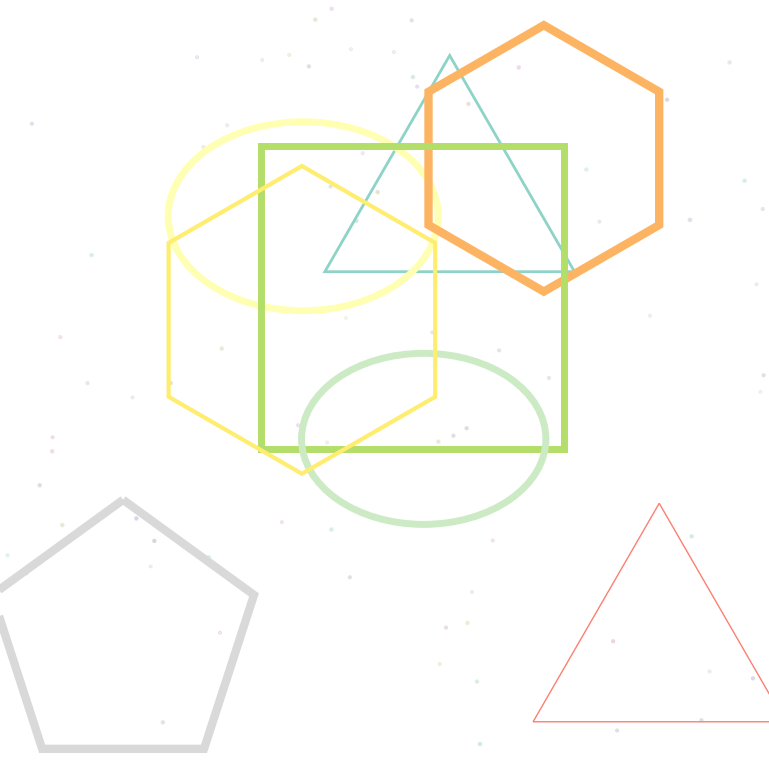[{"shape": "triangle", "thickness": 1, "radius": 0.94, "center": [0.584, 0.741]}, {"shape": "oval", "thickness": 2.5, "radius": 0.88, "center": [0.394, 0.719]}, {"shape": "triangle", "thickness": 0.5, "radius": 0.95, "center": [0.856, 0.157]}, {"shape": "hexagon", "thickness": 3, "radius": 0.86, "center": [0.706, 0.794]}, {"shape": "square", "thickness": 2.5, "radius": 0.98, "center": [0.536, 0.613]}, {"shape": "pentagon", "thickness": 3, "radius": 0.89, "center": [0.16, 0.172]}, {"shape": "oval", "thickness": 2.5, "radius": 0.79, "center": [0.55, 0.43]}, {"shape": "hexagon", "thickness": 1.5, "radius": 1.0, "center": [0.392, 0.585]}]